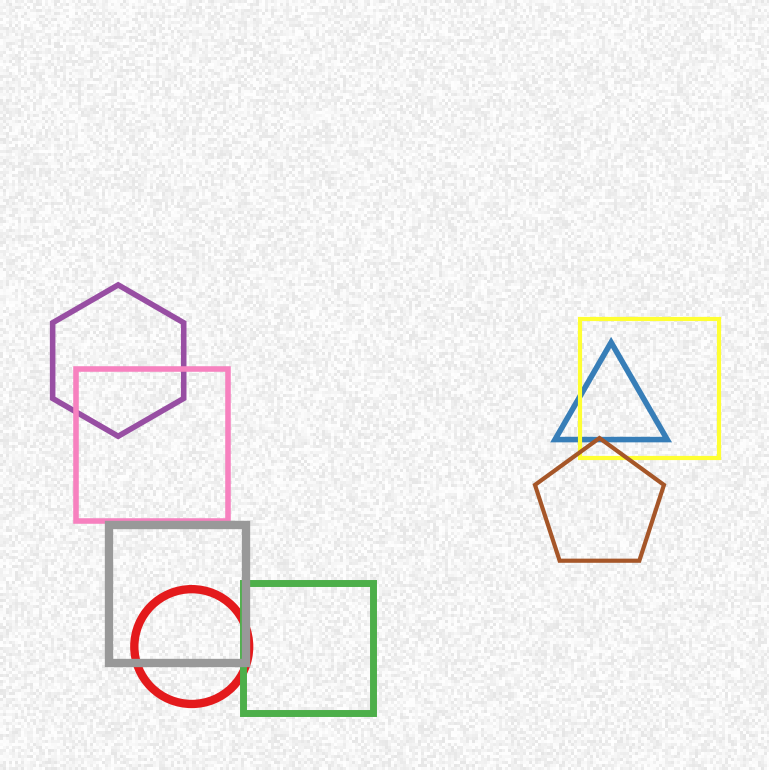[{"shape": "circle", "thickness": 3, "radius": 0.37, "center": [0.249, 0.16]}, {"shape": "triangle", "thickness": 2, "radius": 0.42, "center": [0.794, 0.471]}, {"shape": "square", "thickness": 2.5, "radius": 0.42, "center": [0.4, 0.158]}, {"shape": "hexagon", "thickness": 2, "radius": 0.49, "center": [0.153, 0.532]}, {"shape": "square", "thickness": 1.5, "radius": 0.45, "center": [0.843, 0.496]}, {"shape": "pentagon", "thickness": 1.5, "radius": 0.44, "center": [0.779, 0.343]}, {"shape": "square", "thickness": 2, "radius": 0.49, "center": [0.198, 0.422]}, {"shape": "square", "thickness": 3, "radius": 0.45, "center": [0.231, 0.228]}]